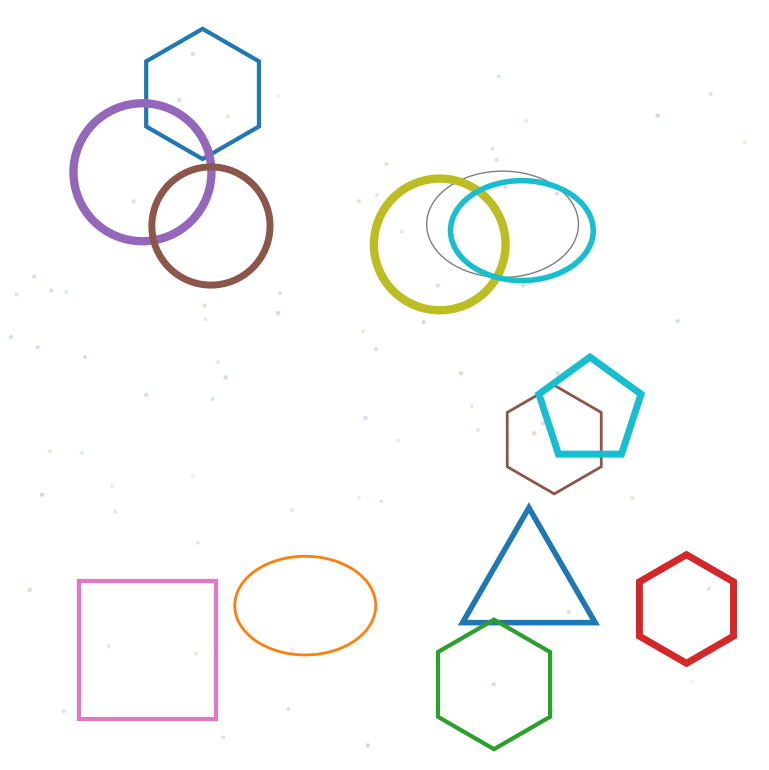[{"shape": "hexagon", "thickness": 1.5, "radius": 0.42, "center": [0.263, 0.878]}, {"shape": "triangle", "thickness": 2, "radius": 0.5, "center": [0.687, 0.241]}, {"shape": "oval", "thickness": 1, "radius": 0.46, "center": [0.396, 0.213]}, {"shape": "hexagon", "thickness": 1.5, "radius": 0.42, "center": [0.642, 0.111]}, {"shape": "hexagon", "thickness": 2.5, "radius": 0.35, "center": [0.892, 0.209]}, {"shape": "circle", "thickness": 3, "radius": 0.45, "center": [0.185, 0.776]}, {"shape": "hexagon", "thickness": 1, "radius": 0.35, "center": [0.72, 0.429]}, {"shape": "circle", "thickness": 2.5, "radius": 0.38, "center": [0.274, 0.706]}, {"shape": "square", "thickness": 1.5, "radius": 0.45, "center": [0.192, 0.156]}, {"shape": "oval", "thickness": 0.5, "radius": 0.49, "center": [0.653, 0.709]}, {"shape": "circle", "thickness": 3, "radius": 0.43, "center": [0.571, 0.683]}, {"shape": "pentagon", "thickness": 2.5, "radius": 0.35, "center": [0.766, 0.467]}, {"shape": "oval", "thickness": 2, "radius": 0.46, "center": [0.678, 0.701]}]